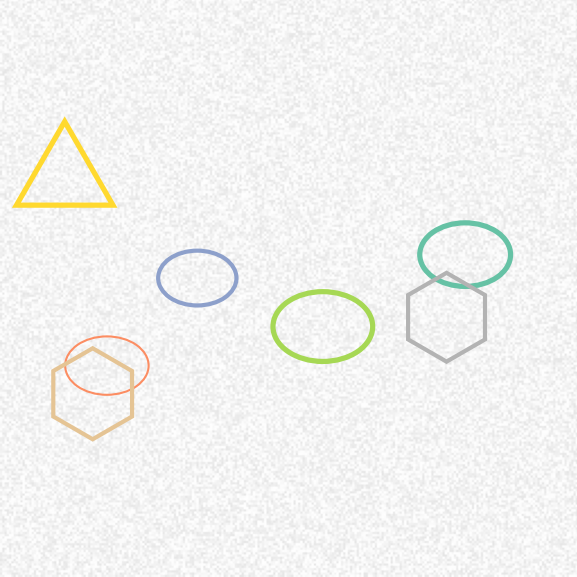[{"shape": "oval", "thickness": 2.5, "radius": 0.39, "center": [0.805, 0.558]}, {"shape": "oval", "thickness": 1, "radius": 0.36, "center": [0.185, 0.366]}, {"shape": "oval", "thickness": 2, "radius": 0.34, "center": [0.342, 0.518]}, {"shape": "oval", "thickness": 2.5, "radius": 0.43, "center": [0.559, 0.434]}, {"shape": "triangle", "thickness": 2.5, "radius": 0.48, "center": [0.112, 0.692]}, {"shape": "hexagon", "thickness": 2, "radius": 0.39, "center": [0.16, 0.317]}, {"shape": "hexagon", "thickness": 2, "radius": 0.38, "center": [0.773, 0.45]}]